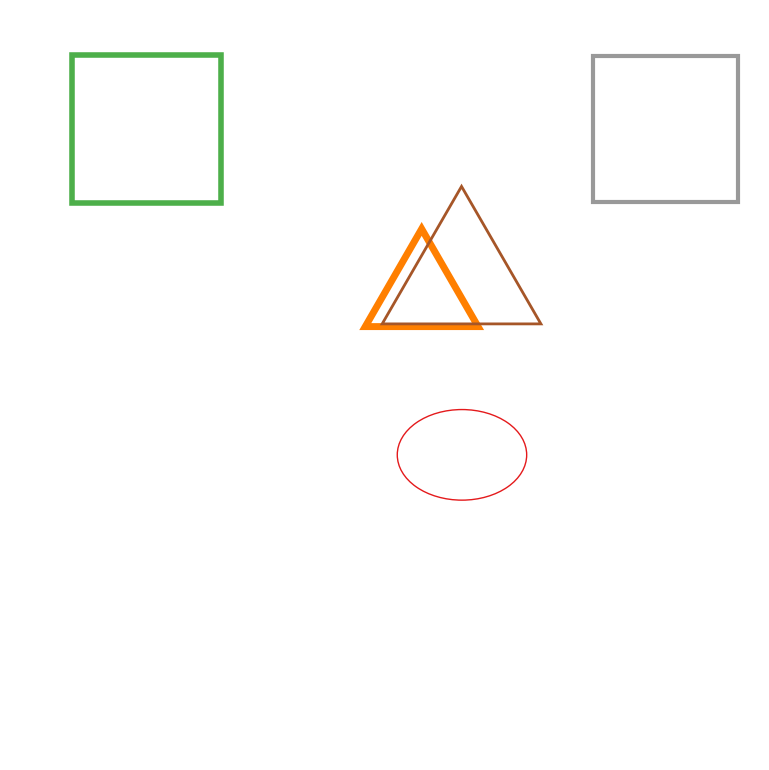[{"shape": "oval", "thickness": 0.5, "radius": 0.42, "center": [0.6, 0.409]}, {"shape": "square", "thickness": 2, "radius": 0.48, "center": [0.19, 0.833]}, {"shape": "triangle", "thickness": 2.5, "radius": 0.42, "center": [0.548, 0.618]}, {"shape": "triangle", "thickness": 1, "radius": 0.6, "center": [0.599, 0.639]}, {"shape": "square", "thickness": 1.5, "radius": 0.47, "center": [0.864, 0.832]}]